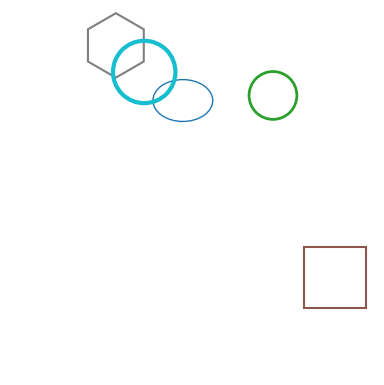[{"shape": "oval", "thickness": 1, "radius": 0.39, "center": [0.475, 0.739]}, {"shape": "circle", "thickness": 2, "radius": 0.31, "center": [0.709, 0.752]}, {"shape": "square", "thickness": 1.5, "radius": 0.4, "center": [0.87, 0.279]}, {"shape": "hexagon", "thickness": 1.5, "radius": 0.42, "center": [0.301, 0.882]}, {"shape": "circle", "thickness": 3, "radius": 0.41, "center": [0.375, 0.813]}]